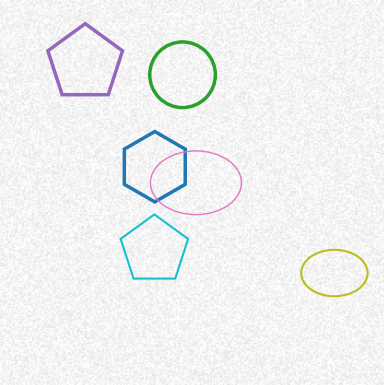[{"shape": "hexagon", "thickness": 2.5, "radius": 0.46, "center": [0.402, 0.567]}, {"shape": "circle", "thickness": 2.5, "radius": 0.43, "center": [0.474, 0.806]}, {"shape": "pentagon", "thickness": 2.5, "radius": 0.51, "center": [0.221, 0.836]}, {"shape": "oval", "thickness": 1, "radius": 0.59, "center": [0.509, 0.525]}, {"shape": "oval", "thickness": 1.5, "radius": 0.43, "center": [0.869, 0.291]}, {"shape": "pentagon", "thickness": 1.5, "radius": 0.46, "center": [0.401, 0.351]}]